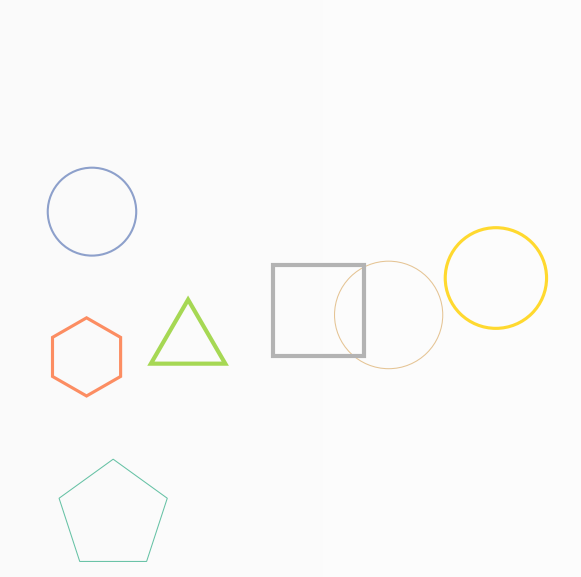[{"shape": "pentagon", "thickness": 0.5, "radius": 0.49, "center": [0.195, 0.106]}, {"shape": "hexagon", "thickness": 1.5, "radius": 0.34, "center": [0.149, 0.381]}, {"shape": "circle", "thickness": 1, "radius": 0.38, "center": [0.158, 0.633]}, {"shape": "triangle", "thickness": 2, "radius": 0.37, "center": [0.324, 0.406]}, {"shape": "circle", "thickness": 1.5, "radius": 0.44, "center": [0.853, 0.518]}, {"shape": "circle", "thickness": 0.5, "radius": 0.47, "center": [0.669, 0.454]}, {"shape": "square", "thickness": 2, "radius": 0.39, "center": [0.548, 0.461]}]